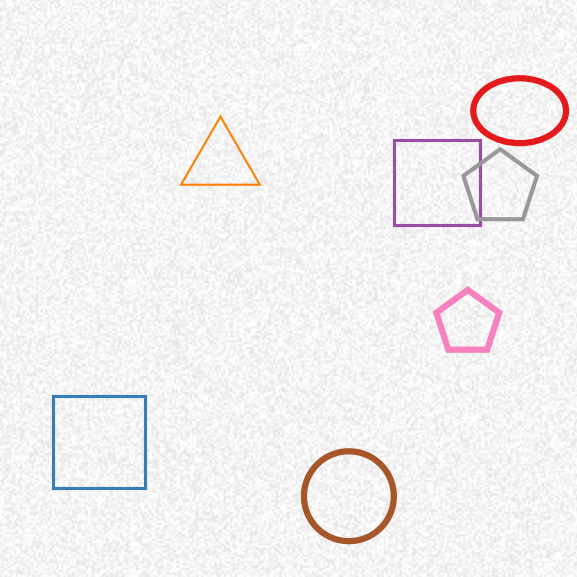[{"shape": "oval", "thickness": 3, "radius": 0.4, "center": [0.9, 0.807]}, {"shape": "square", "thickness": 1.5, "radius": 0.4, "center": [0.172, 0.234]}, {"shape": "square", "thickness": 1.5, "radius": 0.37, "center": [0.756, 0.683]}, {"shape": "triangle", "thickness": 1, "radius": 0.39, "center": [0.382, 0.719]}, {"shape": "circle", "thickness": 3, "radius": 0.39, "center": [0.604, 0.14]}, {"shape": "pentagon", "thickness": 3, "radius": 0.29, "center": [0.81, 0.44]}, {"shape": "pentagon", "thickness": 2, "radius": 0.34, "center": [0.866, 0.674]}]